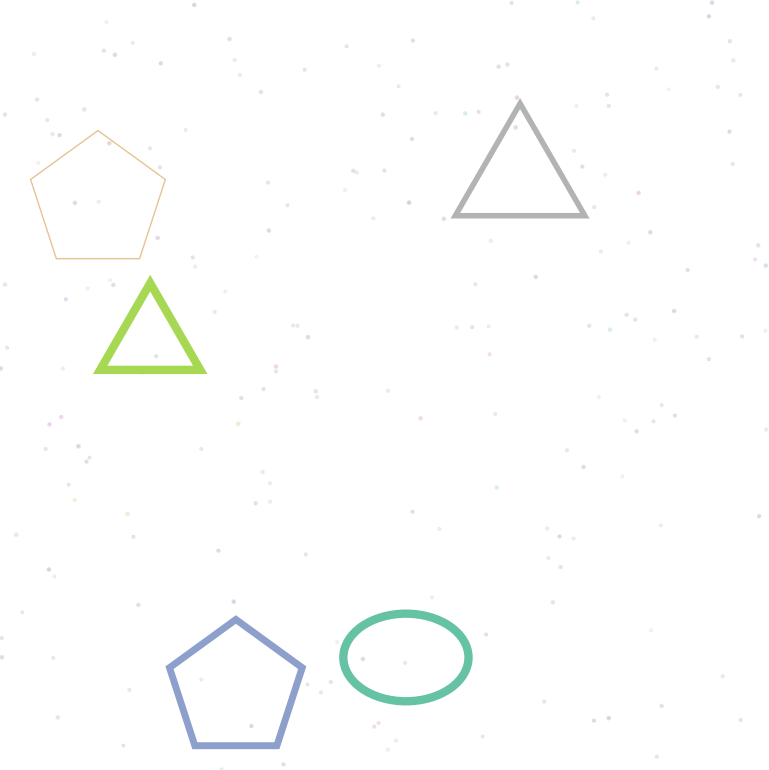[{"shape": "oval", "thickness": 3, "radius": 0.41, "center": [0.527, 0.146]}, {"shape": "pentagon", "thickness": 2.5, "radius": 0.45, "center": [0.306, 0.105]}, {"shape": "triangle", "thickness": 3, "radius": 0.38, "center": [0.195, 0.557]}, {"shape": "pentagon", "thickness": 0.5, "radius": 0.46, "center": [0.127, 0.738]}, {"shape": "triangle", "thickness": 2, "radius": 0.49, "center": [0.675, 0.768]}]